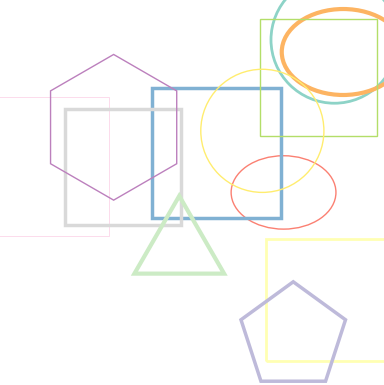[{"shape": "circle", "thickness": 2, "radius": 0.82, "center": [0.869, 0.897]}, {"shape": "square", "thickness": 2, "radius": 0.79, "center": [0.848, 0.22]}, {"shape": "pentagon", "thickness": 2.5, "radius": 0.71, "center": [0.762, 0.125]}, {"shape": "oval", "thickness": 1, "radius": 0.68, "center": [0.736, 0.5]}, {"shape": "square", "thickness": 2.5, "radius": 0.84, "center": [0.561, 0.603]}, {"shape": "oval", "thickness": 3, "radius": 0.8, "center": [0.891, 0.865]}, {"shape": "square", "thickness": 1, "radius": 0.76, "center": [0.827, 0.799]}, {"shape": "square", "thickness": 0.5, "radius": 0.91, "center": [0.101, 0.567]}, {"shape": "square", "thickness": 2.5, "radius": 0.75, "center": [0.319, 0.567]}, {"shape": "hexagon", "thickness": 1, "radius": 0.95, "center": [0.295, 0.669]}, {"shape": "triangle", "thickness": 3, "radius": 0.67, "center": [0.466, 0.357]}, {"shape": "circle", "thickness": 1, "radius": 0.8, "center": [0.681, 0.66]}]